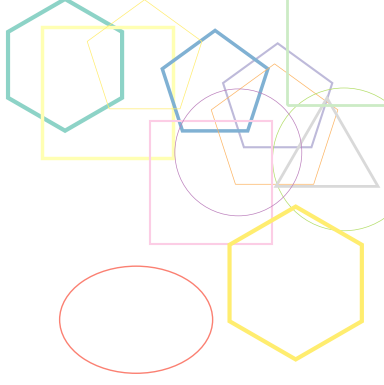[{"shape": "hexagon", "thickness": 3, "radius": 0.86, "center": [0.169, 0.832]}, {"shape": "square", "thickness": 2.5, "radius": 0.85, "center": [0.278, 0.76]}, {"shape": "pentagon", "thickness": 1.5, "radius": 0.75, "center": [0.721, 0.738]}, {"shape": "oval", "thickness": 1, "radius": 0.99, "center": [0.354, 0.17]}, {"shape": "pentagon", "thickness": 2.5, "radius": 0.72, "center": [0.559, 0.777]}, {"shape": "pentagon", "thickness": 0.5, "radius": 0.86, "center": [0.713, 0.661]}, {"shape": "circle", "thickness": 0.5, "radius": 0.93, "center": [0.893, 0.586]}, {"shape": "square", "thickness": 1.5, "radius": 0.8, "center": [0.548, 0.526]}, {"shape": "triangle", "thickness": 2, "radius": 0.77, "center": [0.849, 0.592]}, {"shape": "circle", "thickness": 0.5, "radius": 0.82, "center": [0.619, 0.604]}, {"shape": "square", "thickness": 2, "radius": 0.75, "center": [0.895, 0.876]}, {"shape": "hexagon", "thickness": 3, "radius": 0.99, "center": [0.768, 0.265]}, {"shape": "pentagon", "thickness": 0.5, "radius": 0.78, "center": [0.375, 0.844]}]